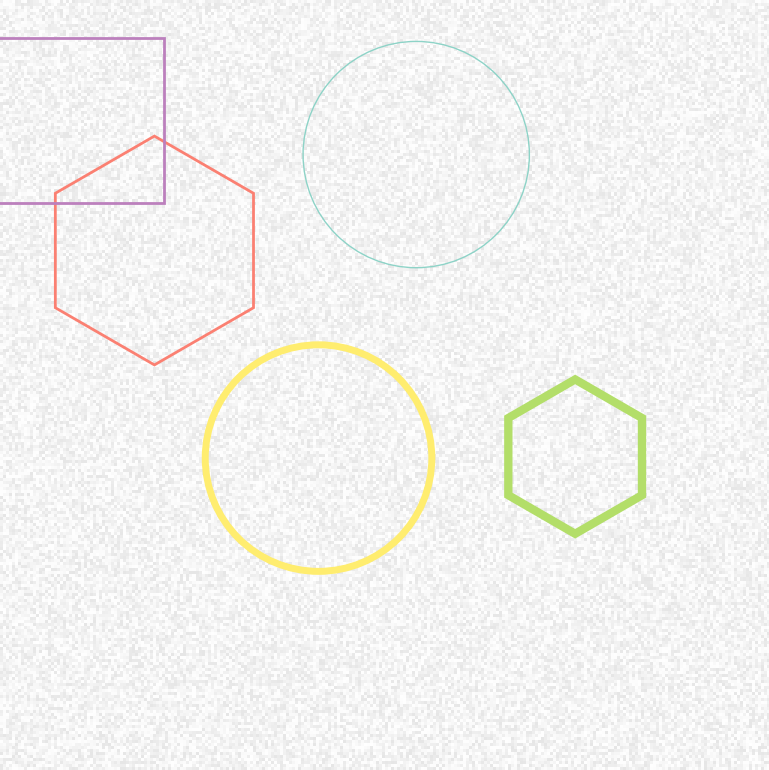[{"shape": "circle", "thickness": 0.5, "radius": 0.73, "center": [0.541, 0.799]}, {"shape": "hexagon", "thickness": 1, "radius": 0.74, "center": [0.201, 0.675]}, {"shape": "hexagon", "thickness": 3, "radius": 0.5, "center": [0.747, 0.407]}, {"shape": "square", "thickness": 1, "radius": 0.54, "center": [0.106, 0.844]}, {"shape": "circle", "thickness": 2.5, "radius": 0.74, "center": [0.414, 0.405]}]